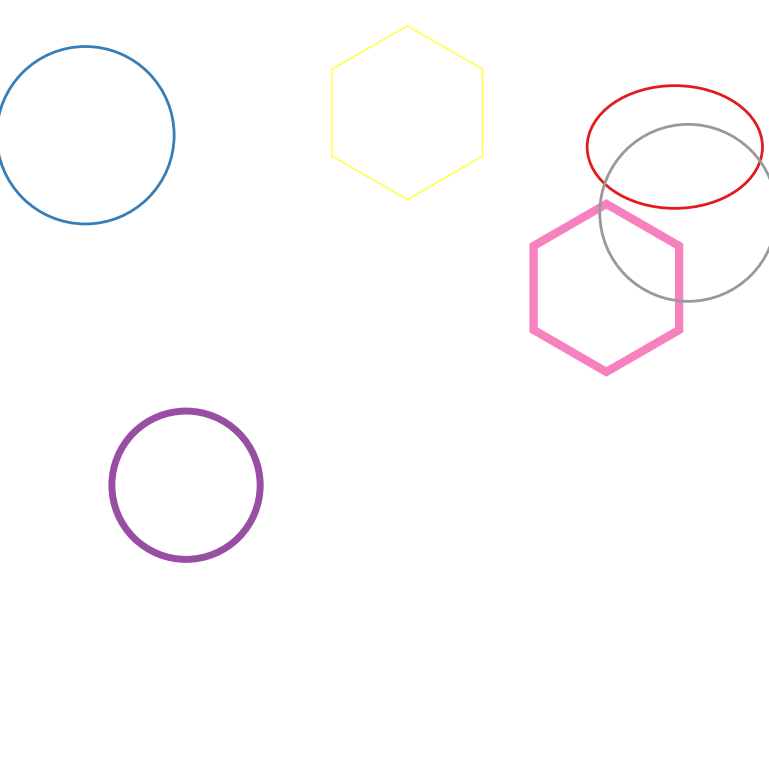[{"shape": "oval", "thickness": 1, "radius": 0.57, "center": [0.876, 0.809]}, {"shape": "circle", "thickness": 1, "radius": 0.58, "center": [0.111, 0.824]}, {"shape": "circle", "thickness": 2.5, "radius": 0.48, "center": [0.242, 0.37]}, {"shape": "hexagon", "thickness": 0.5, "radius": 0.56, "center": [0.529, 0.854]}, {"shape": "hexagon", "thickness": 3, "radius": 0.55, "center": [0.787, 0.626]}, {"shape": "circle", "thickness": 1, "radius": 0.57, "center": [0.894, 0.724]}]